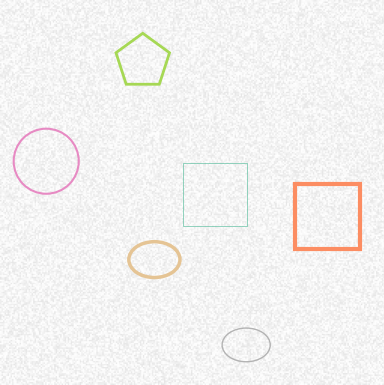[{"shape": "square", "thickness": 0.5, "radius": 0.41, "center": [0.559, 0.494]}, {"shape": "square", "thickness": 3, "radius": 0.42, "center": [0.851, 0.437]}, {"shape": "circle", "thickness": 1.5, "radius": 0.42, "center": [0.12, 0.581]}, {"shape": "pentagon", "thickness": 2, "radius": 0.37, "center": [0.371, 0.84]}, {"shape": "oval", "thickness": 2.5, "radius": 0.33, "center": [0.401, 0.326]}, {"shape": "oval", "thickness": 1, "radius": 0.31, "center": [0.639, 0.104]}]